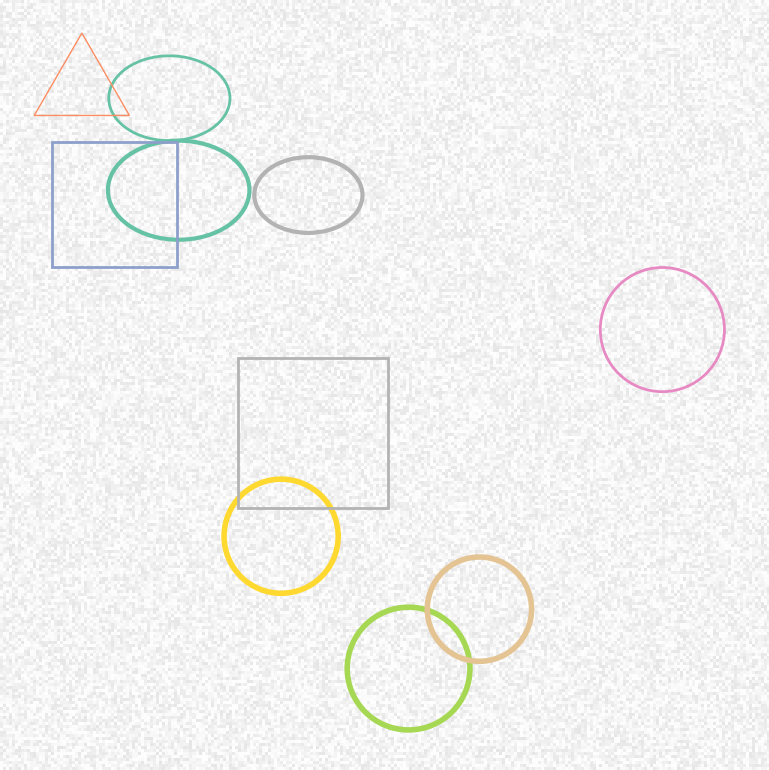[{"shape": "oval", "thickness": 1, "radius": 0.39, "center": [0.22, 0.872]}, {"shape": "oval", "thickness": 1.5, "radius": 0.46, "center": [0.232, 0.753]}, {"shape": "triangle", "thickness": 0.5, "radius": 0.36, "center": [0.106, 0.886]}, {"shape": "square", "thickness": 1, "radius": 0.4, "center": [0.149, 0.735]}, {"shape": "circle", "thickness": 1, "radius": 0.4, "center": [0.86, 0.572]}, {"shape": "circle", "thickness": 2, "radius": 0.4, "center": [0.531, 0.132]}, {"shape": "circle", "thickness": 2, "radius": 0.37, "center": [0.365, 0.304]}, {"shape": "circle", "thickness": 2, "radius": 0.34, "center": [0.623, 0.209]}, {"shape": "square", "thickness": 1, "radius": 0.49, "center": [0.406, 0.438]}, {"shape": "oval", "thickness": 1.5, "radius": 0.35, "center": [0.401, 0.747]}]